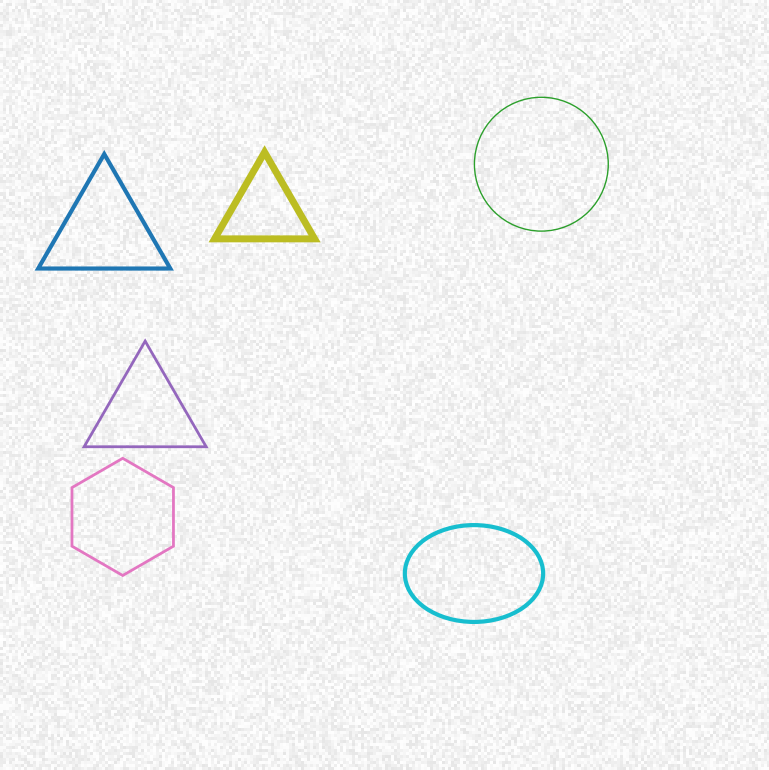[{"shape": "triangle", "thickness": 1.5, "radius": 0.5, "center": [0.135, 0.701]}, {"shape": "circle", "thickness": 0.5, "radius": 0.43, "center": [0.703, 0.787]}, {"shape": "triangle", "thickness": 1, "radius": 0.46, "center": [0.189, 0.466]}, {"shape": "hexagon", "thickness": 1, "radius": 0.38, "center": [0.159, 0.329]}, {"shape": "triangle", "thickness": 2.5, "radius": 0.38, "center": [0.344, 0.727]}, {"shape": "oval", "thickness": 1.5, "radius": 0.45, "center": [0.616, 0.255]}]